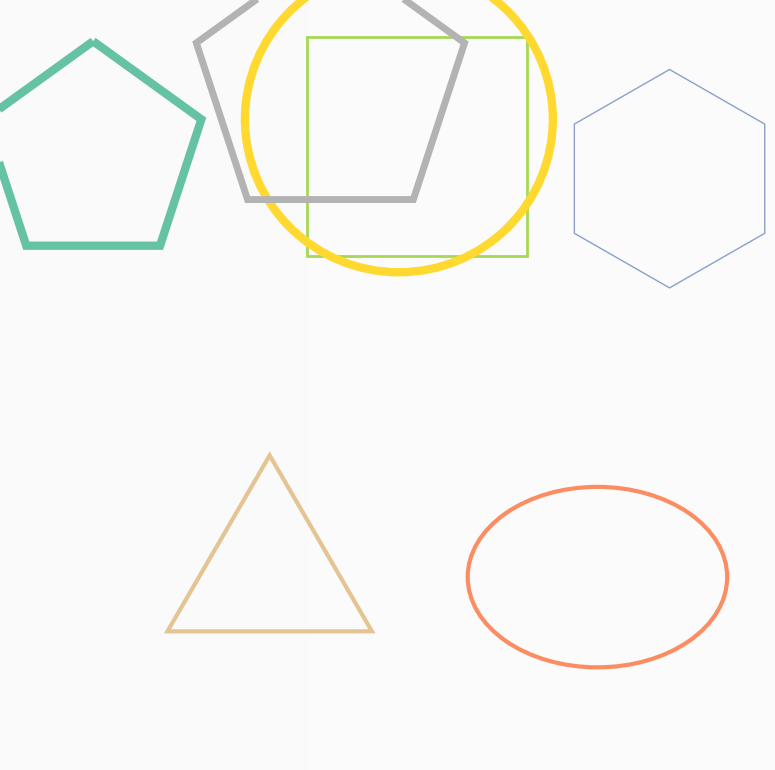[{"shape": "pentagon", "thickness": 3, "radius": 0.73, "center": [0.12, 0.8]}, {"shape": "oval", "thickness": 1.5, "radius": 0.84, "center": [0.771, 0.25]}, {"shape": "hexagon", "thickness": 0.5, "radius": 0.71, "center": [0.864, 0.768]}, {"shape": "square", "thickness": 1, "radius": 0.71, "center": [0.538, 0.81]}, {"shape": "circle", "thickness": 3, "radius": 0.99, "center": [0.515, 0.845]}, {"shape": "triangle", "thickness": 1.5, "radius": 0.76, "center": [0.348, 0.256]}, {"shape": "pentagon", "thickness": 2.5, "radius": 0.91, "center": [0.426, 0.888]}]